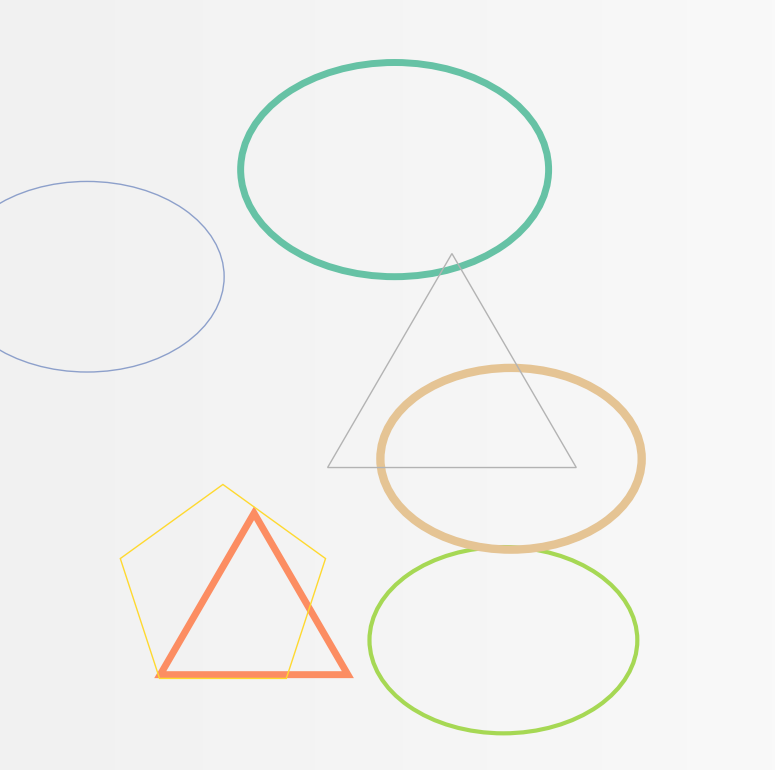[{"shape": "oval", "thickness": 2.5, "radius": 0.99, "center": [0.509, 0.78]}, {"shape": "triangle", "thickness": 2.5, "radius": 0.7, "center": [0.328, 0.194]}, {"shape": "oval", "thickness": 0.5, "radius": 0.88, "center": [0.112, 0.641]}, {"shape": "oval", "thickness": 1.5, "radius": 0.86, "center": [0.65, 0.169]}, {"shape": "pentagon", "thickness": 0.5, "radius": 0.7, "center": [0.288, 0.232]}, {"shape": "oval", "thickness": 3, "radius": 0.84, "center": [0.659, 0.404]}, {"shape": "triangle", "thickness": 0.5, "radius": 0.93, "center": [0.583, 0.485]}]